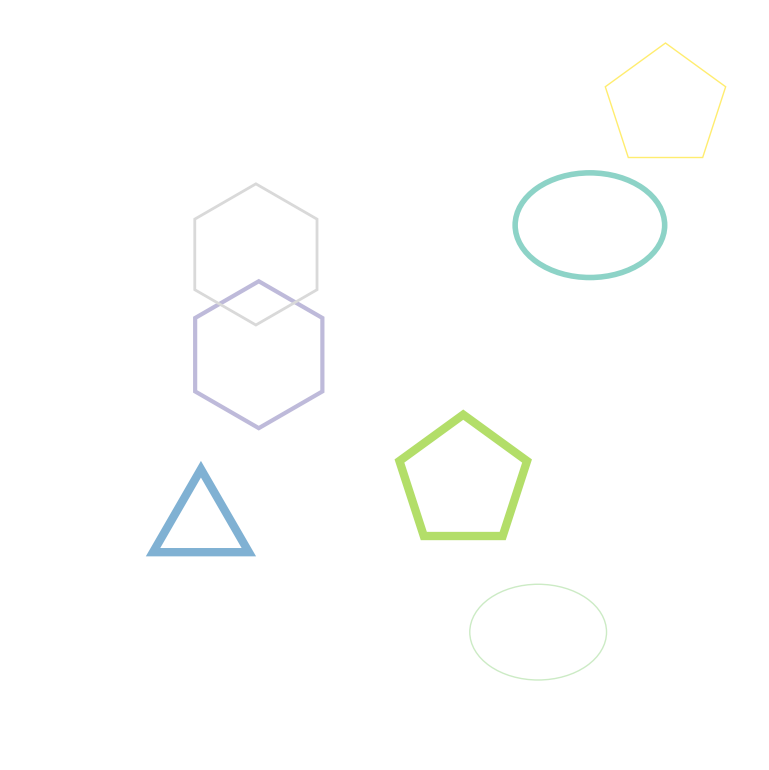[{"shape": "oval", "thickness": 2, "radius": 0.49, "center": [0.766, 0.708]}, {"shape": "hexagon", "thickness": 1.5, "radius": 0.48, "center": [0.336, 0.539]}, {"shape": "triangle", "thickness": 3, "radius": 0.36, "center": [0.261, 0.319]}, {"shape": "pentagon", "thickness": 3, "radius": 0.44, "center": [0.602, 0.374]}, {"shape": "hexagon", "thickness": 1, "radius": 0.46, "center": [0.332, 0.67]}, {"shape": "oval", "thickness": 0.5, "radius": 0.44, "center": [0.699, 0.179]}, {"shape": "pentagon", "thickness": 0.5, "radius": 0.41, "center": [0.864, 0.862]}]